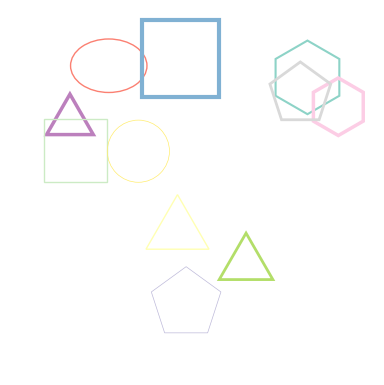[{"shape": "hexagon", "thickness": 1.5, "radius": 0.48, "center": [0.799, 0.799]}, {"shape": "triangle", "thickness": 1, "radius": 0.47, "center": [0.461, 0.4]}, {"shape": "pentagon", "thickness": 0.5, "radius": 0.48, "center": [0.483, 0.212]}, {"shape": "oval", "thickness": 1, "radius": 0.5, "center": [0.282, 0.829]}, {"shape": "square", "thickness": 3, "radius": 0.5, "center": [0.469, 0.849]}, {"shape": "triangle", "thickness": 2, "radius": 0.4, "center": [0.639, 0.314]}, {"shape": "hexagon", "thickness": 2.5, "radius": 0.37, "center": [0.879, 0.723]}, {"shape": "pentagon", "thickness": 2, "radius": 0.42, "center": [0.78, 0.756]}, {"shape": "triangle", "thickness": 2.5, "radius": 0.35, "center": [0.182, 0.685]}, {"shape": "square", "thickness": 1, "radius": 0.41, "center": [0.195, 0.61]}, {"shape": "circle", "thickness": 0.5, "radius": 0.4, "center": [0.359, 0.607]}]